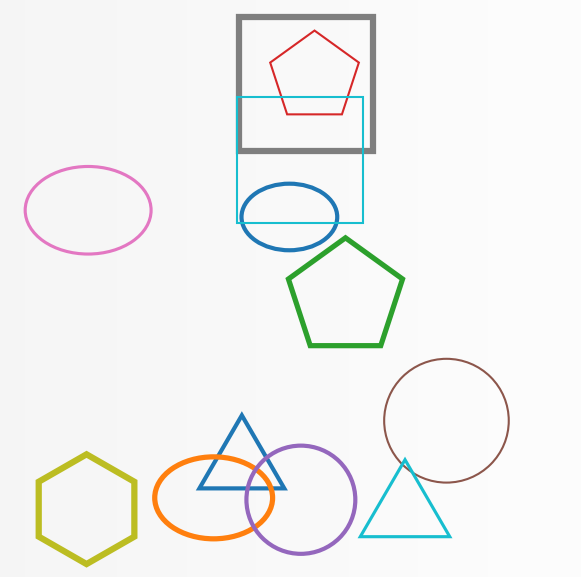[{"shape": "triangle", "thickness": 2, "radius": 0.42, "center": [0.416, 0.196]}, {"shape": "oval", "thickness": 2, "radius": 0.41, "center": [0.498, 0.623]}, {"shape": "oval", "thickness": 2.5, "radius": 0.51, "center": [0.368, 0.137]}, {"shape": "pentagon", "thickness": 2.5, "radius": 0.52, "center": [0.594, 0.484]}, {"shape": "pentagon", "thickness": 1, "radius": 0.4, "center": [0.541, 0.866]}, {"shape": "circle", "thickness": 2, "radius": 0.47, "center": [0.518, 0.134]}, {"shape": "circle", "thickness": 1, "radius": 0.54, "center": [0.768, 0.271]}, {"shape": "oval", "thickness": 1.5, "radius": 0.54, "center": [0.152, 0.635]}, {"shape": "square", "thickness": 3, "radius": 0.58, "center": [0.526, 0.854]}, {"shape": "hexagon", "thickness": 3, "radius": 0.48, "center": [0.149, 0.117]}, {"shape": "square", "thickness": 1, "radius": 0.54, "center": [0.516, 0.722]}, {"shape": "triangle", "thickness": 1.5, "radius": 0.44, "center": [0.697, 0.114]}]